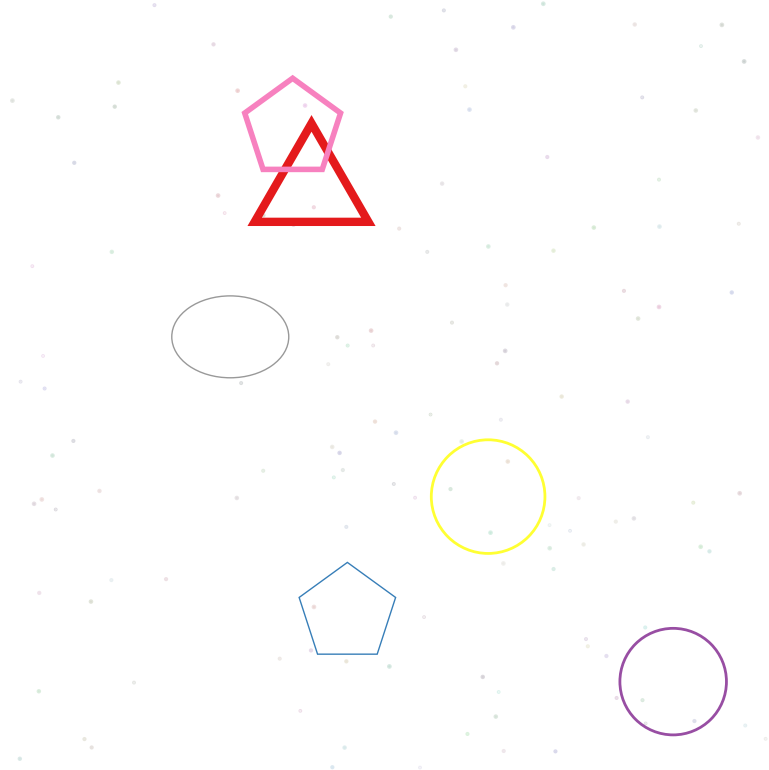[{"shape": "triangle", "thickness": 3, "radius": 0.43, "center": [0.405, 0.755]}, {"shape": "pentagon", "thickness": 0.5, "radius": 0.33, "center": [0.451, 0.204]}, {"shape": "circle", "thickness": 1, "radius": 0.35, "center": [0.874, 0.115]}, {"shape": "circle", "thickness": 1, "radius": 0.37, "center": [0.634, 0.355]}, {"shape": "pentagon", "thickness": 2, "radius": 0.33, "center": [0.38, 0.833]}, {"shape": "oval", "thickness": 0.5, "radius": 0.38, "center": [0.299, 0.563]}]